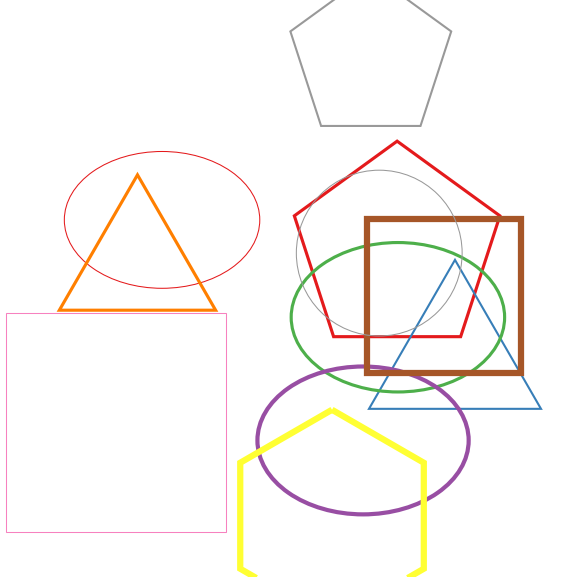[{"shape": "oval", "thickness": 0.5, "radius": 0.85, "center": [0.281, 0.618]}, {"shape": "pentagon", "thickness": 1.5, "radius": 0.94, "center": [0.688, 0.568]}, {"shape": "triangle", "thickness": 1, "radius": 0.86, "center": [0.788, 0.377]}, {"shape": "oval", "thickness": 1.5, "radius": 0.92, "center": [0.689, 0.45]}, {"shape": "oval", "thickness": 2, "radius": 0.91, "center": [0.629, 0.236]}, {"shape": "triangle", "thickness": 1.5, "radius": 0.78, "center": [0.238, 0.54]}, {"shape": "hexagon", "thickness": 3, "radius": 0.92, "center": [0.575, 0.106]}, {"shape": "square", "thickness": 3, "radius": 0.67, "center": [0.768, 0.487]}, {"shape": "square", "thickness": 0.5, "radius": 0.95, "center": [0.201, 0.268]}, {"shape": "circle", "thickness": 0.5, "radius": 0.72, "center": [0.657, 0.561]}, {"shape": "pentagon", "thickness": 1, "radius": 0.73, "center": [0.642, 0.899]}]